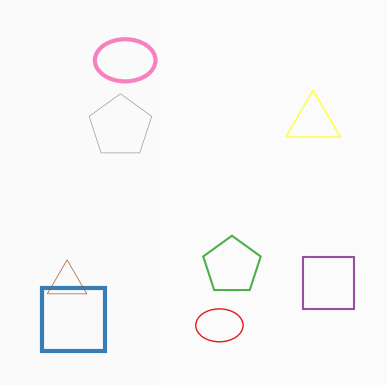[{"shape": "oval", "thickness": 1, "radius": 0.31, "center": [0.566, 0.155]}, {"shape": "square", "thickness": 3, "radius": 0.41, "center": [0.191, 0.169]}, {"shape": "pentagon", "thickness": 1.5, "radius": 0.39, "center": [0.599, 0.31]}, {"shape": "square", "thickness": 1.5, "radius": 0.33, "center": [0.848, 0.266]}, {"shape": "triangle", "thickness": 1, "radius": 0.4, "center": [0.808, 0.685]}, {"shape": "triangle", "thickness": 0.5, "radius": 0.29, "center": [0.173, 0.266]}, {"shape": "oval", "thickness": 3, "radius": 0.39, "center": [0.323, 0.843]}, {"shape": "pentagon", "thickness": 0.5, "radius": 0.42, "center": [0.311, 0.672]}]